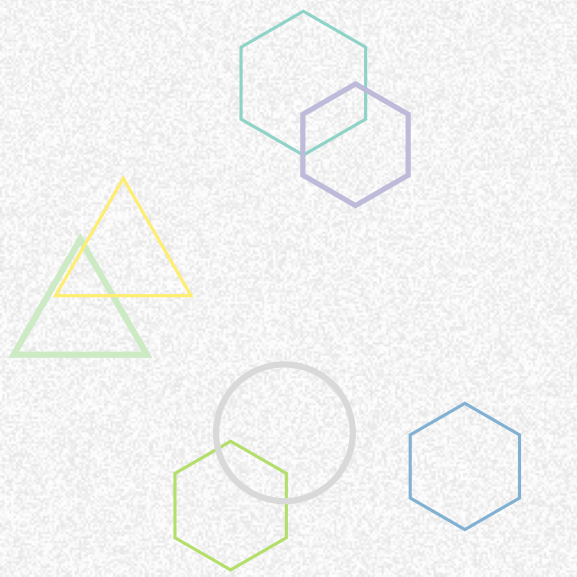[{"shape": "hexagon", "thickness": 1.5, "radius": 0.62, "center": [0.525, 0.855]}, {"shape": "hexagon", "thickness": 2.5, "radius": 0.53, "center": [0.616, 0.749]}, {"shape": "hexagon", "thickness": 1.5, "radius": 0.55, "center": [0.805, 0.191]}, {"shape": "hexagon", "thickness": 1.5, "radius": 0.56, "center": [0.399, 0.124]}, {"shape": "circle", "thickness": 3, "radius": 0.59, "center": [0.492, 0.25]}, {"shape": "triangle", "thickness": 3, "radius": 0.67, "center": [0.139, 0.452]}, {"shape": "triangle", "thickness": 1.5, "radius": 0.68, "center": [0.213, 0.555]}]